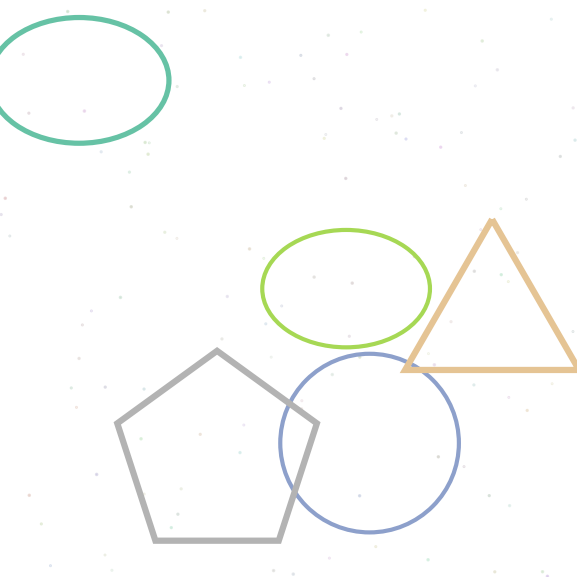[{"shape": "oval", "thickness": 2.5, "radius": 0.78, "center": [0.137, 0.86]}, {"shape": "circle", "thickness": 2, "radius": 0.77, "center": [0.64, 0.232]}, {"shape": "oval", "thickness": 2, "radius": 0.73, "center": [0.599, 0.499]}, {"shape": "triangle", "thickness": 3, "radius": 0.87, "center": [0.852, 0.445]}, {"shape": "pentagon", "thickness": 3, "radius": 0.91, "center": [0.376, 0.21]}]